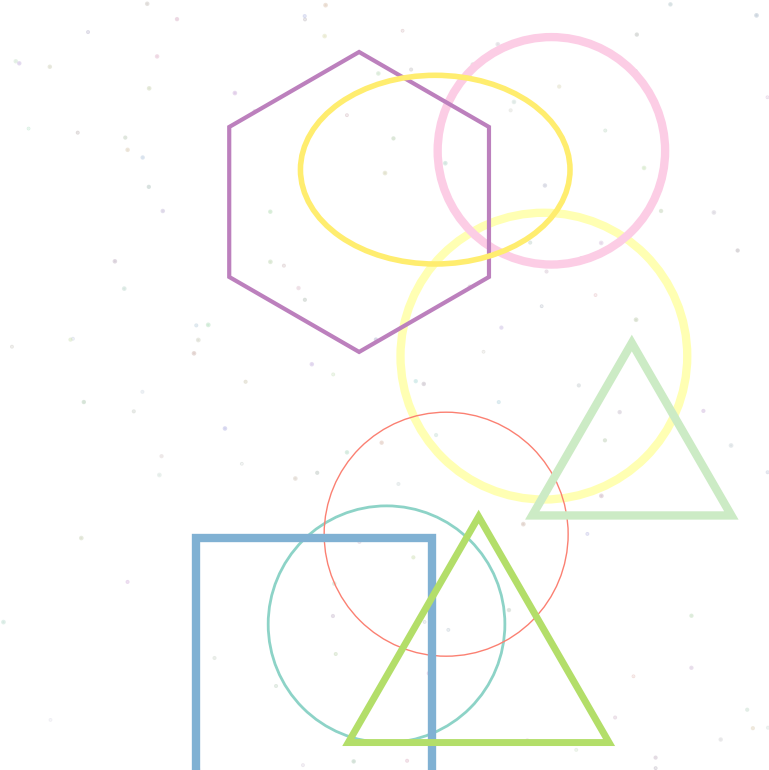[{"shape": "circle", "thickness": 1, "radius": 0.77, "center": [0.502, 0.189]}, {"shape": "circle", "thickness": 3, "radius": 0.93, "center": [0.706, 0.537]}, {"shape": "circle", "thickness": 0.5, "radius": 0.79, "center": [0.579, 0.306]}, {"shape": "square", "thickness": 3, "radius": 0.77, "center": [0.408, 0.148]}, {"shape": "triangle", "thickness": 2.5, "radius": 0.98, "center": [0.622, 0.133]}, {"shape": "circle", "thickness": 3, "radius": 0.74, "center": [0.716, 0.804]}, {"shape": "hexagon", "thickness": 1.5, "radius": 0.97, "center": [0.466, 0.738]}, {"shape": "triangle", "thickness": 3, "radius": 0.75, "center": [0.821, 0.405]}, {"shape": "oval", "thickness": 2, "radius": 0.88, "center": [0.565, 0.78]}]